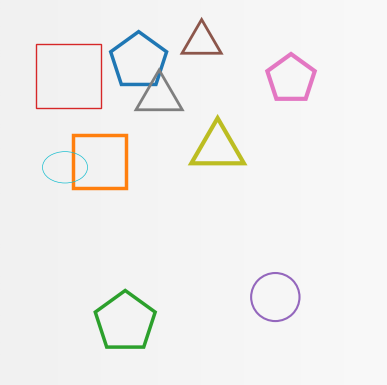[{"shape": "pentagon", "thickness": 2.5, "radius": 0.38, "center": [0.358, 0.842]}, {"shape": "square", "thickness": 2.5, "radius": 0.34, "center": [0.257, 0.58]}, {"shape": "pentagon", "thickness": 2.5, "radius": 0.41, "center": [0.323, 0.164]}, {"shape": "square", "thickness": 1, "radius": 0.42, "center": [0.176, 0.803]}, {"shape": "circle", "thickness": 1.5, "radius": 0.31, "center": [0.711, 0.228]}, {"shape": "triangle", "thickness": 2, "radius": 0.29, "center": [0.52, 0.891]}, {"shape": "pentagon", "thickness": 3, "radius": 0.32, "center": [0.751, 0.795]}, {"shape": "triangle", "thickness": 2, "radius": 0.34, "center": [0.411, 0.749]}, {"shape": "triangle", "thickness": 3, "radius": 0.39, "center": [0.562, 0.615]}, {"shape": "oval", "thickness": 0.5, "radius": 0.29, "center": [0.168, 0.565]}]